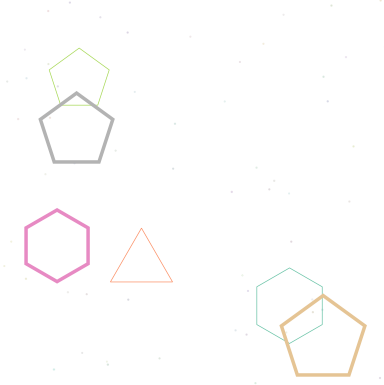[{"shape": "hexagon", "thickness": 0.5, "radius": 0.49, "center": [0.752, 0.206]}, {"shape": "triangle", "thickness": 0.5, "radius": 0.47, "center": [0.367, 0.314]}, {"shape": "hexagon", "thickness": 2.5, "radius": 0.46, "center": [0.148, 0.362]}, {"shape": "pentagon", "thickness": 0.5, "radius": 0.41, "center": [0.206, 0.793]}, {"shape": "pentagon", "thickness": 2.5, "radius": 0.57, "center": [0.839, 0.118]}, {"shape": "pentagon", "thickness": 2.5, "radius": 0.49, "center": [0.199, 0.659]}]